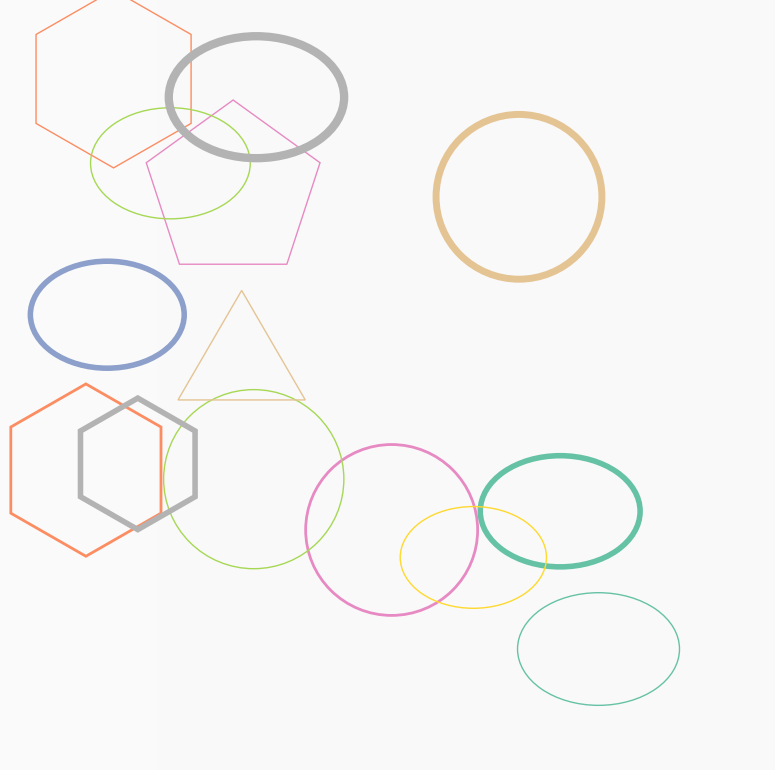[{"shape": "oval", "thickness": 0.5, "radius": 0.52, "center": [0.772, 0.157]}, {"shape": "oval", "thickness": 2, "radius": 0.52, "center": [0.723, 0.336]}, {"shape": "hexagon", "thickness": 1, "radius": 0.56, "center": [0.111, 0.389]}, {"shape": "hexagon", "thickness": 0.5, "radius": 0.58, "center": [0.147, 0.897]}, {"shape": "oval", "thickness": 2, "radius": 0.5, "center": [0.138, 0.591]}, {"shape": "pentagon", "thickness": 0.5, "radius": 0.59, "center": [0.301, 0.752]}, {"shape": "circle", "thickness": 1, "radius": 0.55, "center": [0.505, 0.312]}, {"shape": "circle", "thickness": 0.5, "radius": 0.58, "center": [0.327, 0.378]}, {"shape": "oval", "thickness": 0.5, "radius": 0.52, "center": [0.22, 0.788]}, {"shape": "oval", "thickness": 0.5, "radius": 0.47, "center": [0.611, 0.276]}, {"shape": "triangle", "thickness": 0.5, "radius": 0.47, "center": [0.312, 0.528]}, {"shape": "circle", "thickness": 2.5, "radius": 0.53, "center": [0.67, 0.744]}, {"shape": "hexagon", "thickness": 2, "radius": 0.43, "center": [0.178, 0.398]}, {"shape": "oval", "thickness": 3, "radius": 0.57, "center": [0.331, 0.874]}]